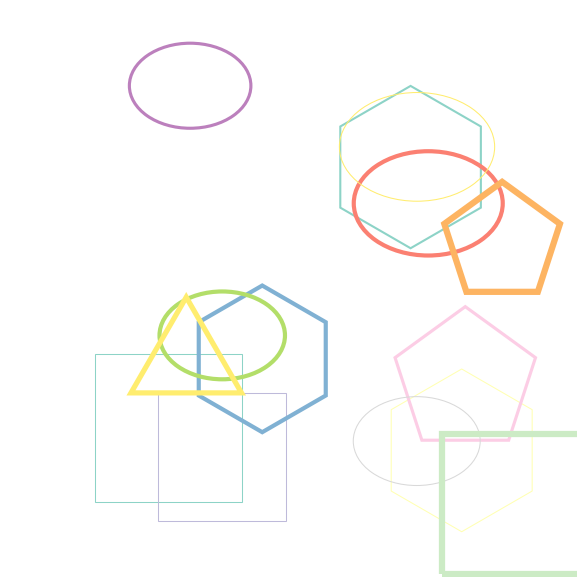[{"shape": "square", "thickness": 0.5, "radius": 0.64, "center": [0.292, 0.258]}, {"shape": "hexagon", "thickness": 1, "radius": 0.7, "center": [0.711, 0.71]}, {"shape": "hexagon", "thickness": 0.5, "radius": 0.7, "center": [0.799, 0.219]}, {"shape": "square", "thickness": 0.5, "radius": 0.55, "center": [0.384, 0.208]}, {"shape": "oval", "thickness": 2, "radius": 0.64, "center": [0.742, 0.647]}, {"shape": "hexagon", "thickness": 2, "radius": 0.63, "center": [0.454, 0.378]}, {"shape": "pentagon", "thickness": 3, "radius": 0.53, "center": [0.869, 0.579]}, {"shape": "oval", "thickness": 2, "radius": 0.54, "center": [0.385, 0.418]}, {"shape": "pentagon", "thickness": 1.5, "radius": 0.64, "center": [0.806, 0.34]}, {"shape": "oval", "thickness": 0.5, "radius": 0.55, "center": [0.722, 0.235]}, {"shape": "oval", "thickness": 1.5, "radius": 0.53, "center": [0.329, 0.851]}, {"shape": "square", "thickness": 3, "radius": 0.61, "center": [0.887, 0.126]}, {"shape": "oval", "thickness": 0.5, "radius": 0.67, "center": [0.722, 0.745]}, {"shape": "triangle", "thickness": 2.5, "radius": 0.55, "center": [0.322, 0.374]}]